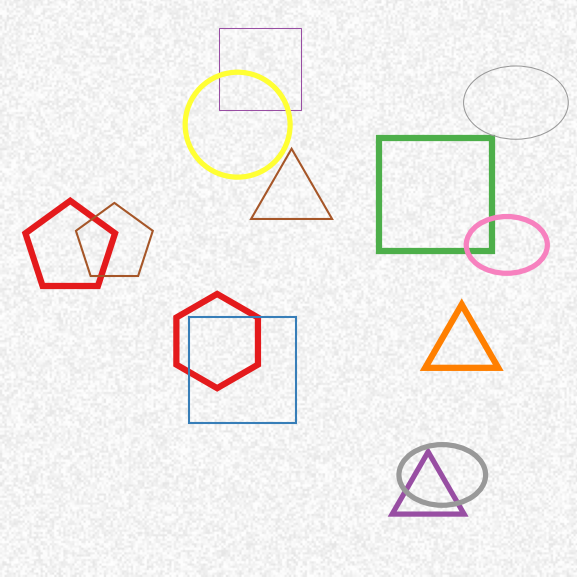[{"shape": "hexagon", "thickness": 3, "radius": 0.41, "center": [0.376, 0.409]}, {"shape": "pentagon", "thickness": 3, "radius": 0.41, "center": [0.122, 0.57]}, {"shape": "square", "thickness": 1, "radius": 0.46, "center": [0.42, 0.358]}, {"shape": "square", "thickness": 3, "radius": 0.49, "center": [0.754, 0.662]}, {"shape": "square", "thickness": 0.5, "radius": 0.35, "center": [0.451, 0.88]}, {"shape": "triangle", "thickness": 2.5, "radius": 0.36, "center": [0.741, 0.145]}, {"shape": "triangle", "thickness": 3, "radius": 0.37, "center": [0.8, 0.399]}, {"shape": "circle", "thickness": 2.5, "radius": 0.45, "center": [0.411, 0.783]}, {"shape": "pentagon", "thickness": 1, "radius": 0.35, "center": [0.198, 0.578]}, {"shape": "triangle", "thickness": 1, "radius": 0.41, "center": [0.505, 0.66]}, {"shape": "oval", "thickness": 2.5, "radius": 0.35, "center": [0.878, 0.575]}, {"shape": "oval", "thickness": 0.5, "radius": 0.45, "center": [0.893, 0.821]}, {"shape": "oval", "thickness": 2.5, "radius": 0.38, "center": [0.766, 0.177]}]